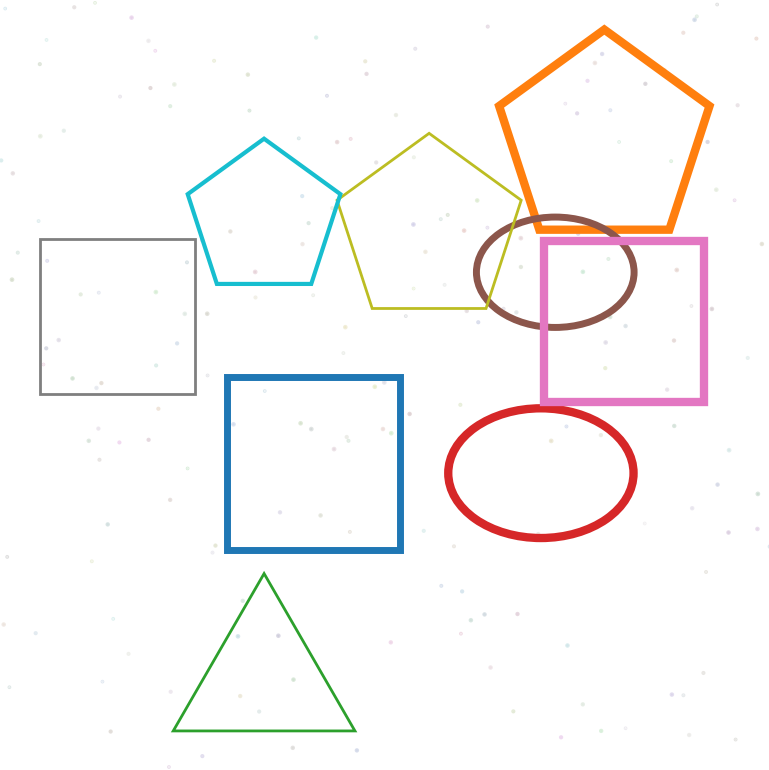[{"shape": "square", "thickness": 2.5, "radius": 0.56, "center": [0.408, 0.398]}, {"shape": "pentagon", "thickness": 3, "radius": 0.72, "center": [0.785, 0.818]}, {"shape": "triangle", "thickness": 1, "radius": 0.68, "center": [0.343, 0.119]}, {"shape": "oval", "thickness": 3, "radius": 0.6, "center": [0.702, 0.385]}, {"shape": "oval", "thickness": 2.5, "radius": 0.51, "center": [0.721, 0.646]}, {"shape": "square", "thickness": 3, "radius": 0.52, "center": [0.81, 0.582]}, {"shape": "square", "thickness": 1, "radius": 0.5, "center": [0.152, 0.589]}, {"shape": "pentagon", "thickness": 1, "radius": 0.63, "center": [0.557, 0.701]}, {"shape": "pentagon", "thickness": 1.5, "radius": 0.52, "center": [0.343, 0.716]}]